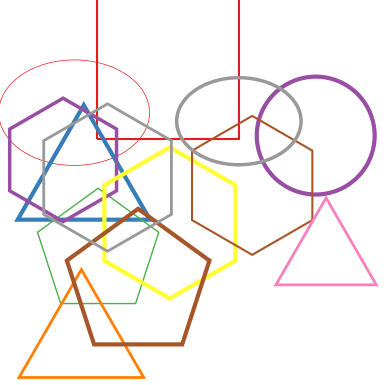[{"shape": "square", "thickness": 1.5, "radius": 0.92, "center": [0.437, 0.823]}, {"shape": "oval", "thickness": 0.5, "radius": 0.98, "center": [0.193, 0.707]}, {"shape": "triangle", "thickness": 3, "radius": 0.99, "center": [0.218, 0.529]}, {"shape": "pentagon", "thickness": 1, "radius": 0.83, "center": [0.255, 0.345]}, {"shape": "hexagon", "thickness": 2.5, "radius": 0.8, "center": [0.164, 0.585]}, {"shape": "circle", "thickness": 3, "radius": 0.77, "center": [0.82, 0.648]}, {"shape": "triangle", "thickness": 2, "radius": 0.93, "center": [0.211, 0.113]}, {"shape": "hexagon", "thickness": 3, "radius": 0.98, "center": [0.441, 0.421]}, {"shape": "hexagon", "thickness": 1.5, "radius": 0.9, "center": [0.655, 0.518]}, {"shape": "pentagon", "thickness": 3, "radius": 0.97, "center": [0.359, 0.263]}, {"shape": "triangle", "thickness": 2, "radius": 0.75, "center": [0.847, 0.335]}, {"shape": "oval", "thickness": 2.5, "radius": 0.81, "center": [0.62, 0.685]}, {"shape": "hexagon", "thickness": 2, "radius": 0.96, "center": [0.279, 0.539]}]